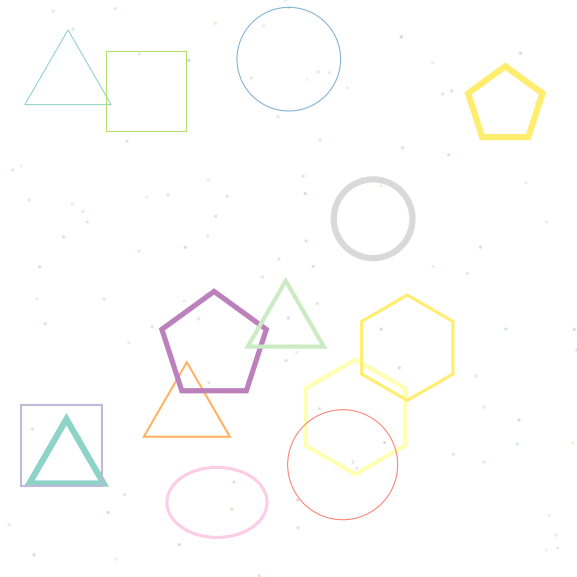[{"shape": "triangle", "thickness": 0.5, "radius": 0.43, "center": [0.118, 0.861]}, {"shape": "triangle", "thickness": 3, "radius": 0.37, "center": [0.115, 0.199]}, {"shape": "hexagon", "thickness": 2, "radius": 0.5, "center": [0.615, 0.277]}, {"shape": "square", "thickness": 1, "radius": 0.35, "center": [0.107, 0.228]}, {"shape": "circle", "thickness": 0.5, "radius": 0.48, "center": [0.593, 0.194]}, {"shape": "circle", "thickness": 0.5, "radius": 0.45, "center": [0.5, 0.897]}, {"shape": "triangle", "thickness": 1, "radius": 0.43, "center": [0.324, 0.286]}, {"shape": "square", "thickness": 0.5, "radius": 0.35, "center": [0.252, 0.842]}, {"shape": "oval", "thickness": 1.5, "radius": 0.43, "center": [0.376, 0.129]}, {"shape": "circle", "thickness": 3, "radius": 0.34, "center": [0.646, 0.62]}, {"shape": "pentagon", "thickness": 2.5, "radius": 0.48, "center": [0.371, 0.399]}, {"shape": "triangle", "thickness": 2, "radius": 0.38, "center": [0.495, 0.437]}, {"shape": "pentagon", "thickness": 3, "radius": 0.34, "center": [0.875, 0.817]}, {"shape": "hexagon", "thickness": 1.5, "radius": 0.46, "center": [0.705, 0.397]}]